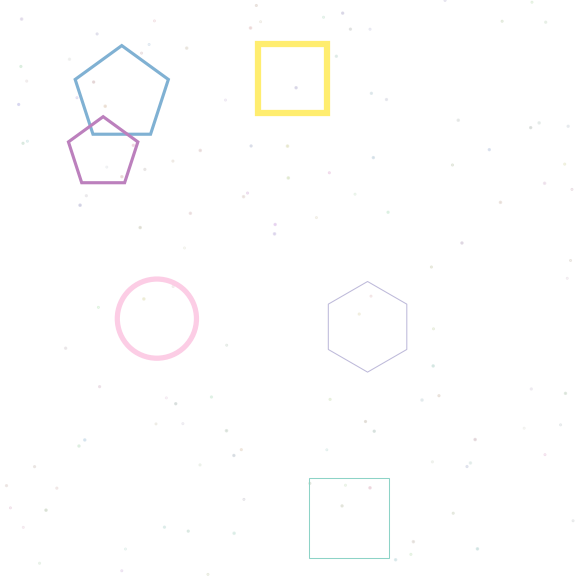[{"shape": "square", "thickness": 0.5, "radius": 0.35, "center": [0.604, 0.102]}, {"shape": "hexagon", "thickness": 0.5, "radius": 0.39, "center": [0.636, 0.433]}, {"shape": "pentagon", "thickness": 1.5, "radius": 0.42, "center": [0.211, 0.835]}, {"shape": "circle", "thickness": 2.5, "radius": 0.34, "center": [0.272, 0.447]}, {"shape": "pentagon", "thickness": 1.5, "radius": 0.32, "center": [0.179, 0.734]}, {"shape": "square", "thickness": 3, "radius": 0.3, "center": [0.506, 0.863]}]